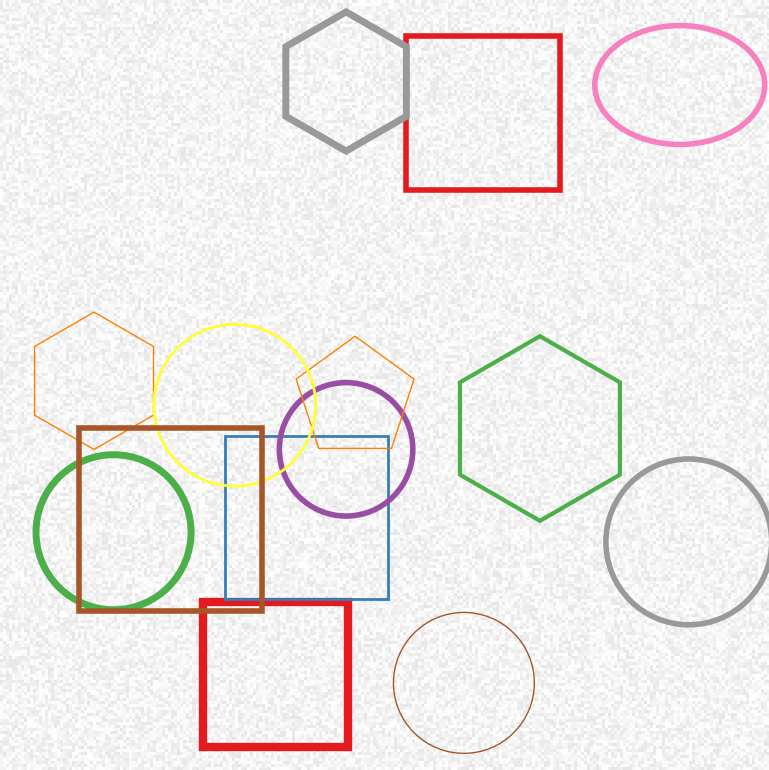[{"shape": "square", "thickness": 2, "radius": 0.5, "center": [0.628, 0.853]}, {"shape": "square", "thickness": 3, "radius": 0.47, "center": [0.357, 0.125]}, {"shape": "square", "thickness": 1, "radius": 0.53, "center": [0.398, 0.328]}, {"shape": "circle", "thickness": 2.5, "radius": 0.5, "center": [0.147, 0.309]}, {"shape": "hexagon", "thickness": 1.5, "radius": 0.6, "center": [0.701, 0.443]}, {"shape": "circle", "thickness": 2, "radius": 0.43, "center": [0.449, 0.416]}, {"shape": "pentagon", "thickness": 0.5, "radius": 0.4, "center": [0.461, 0.483]}, {"shape": "hexagon", "thickness": 0.5, "radius": 0.45, "center": [0.122, 0.505]}, {"shape": "circle", "thickness": 1, "radius": 0.53, "center": [0.305, 0.474]}, {"shape": "circle", "thickness": 0.5, "radius": 0.46, "center": [0.602, 0.113]}, {"shape": "square", "thickness": 2, "radius": 0.6, "center": [0.221, 0.325]}, {"shape": "oval", "thickness": 2, "radius": 0.55, "center": [0.883, 0.89]}, {"shape": "hexagon", "thickness": 2.5, "radius": 0.45, "center": [0.449, 0.894]}, {"shape": "circle", "thickness": 2, "radius": 0.54, "center": [0.895, 0.296]}]